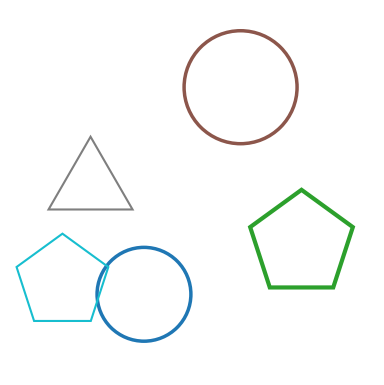[{"shape": "circle", "thickness": 2.5, "radius": 0.61, "center": [0.374, 0.236]}, {"shape": "pentagon", "thickness": 3, "radius": 0.7, "center": [0.783, 0.367]}, {"shape": "circle", "thickness": 2.5, "radius": 0.73, "center": [0.625, 0.773]}, {"shape": "triangle", "thickness": 1.5, "radius": 0.63, "center": [0.235, 0.519]}, {"shape": "pentagon", "thickness": 1.5, "radius": 0.63, "center": [0.162, 0.268]}]